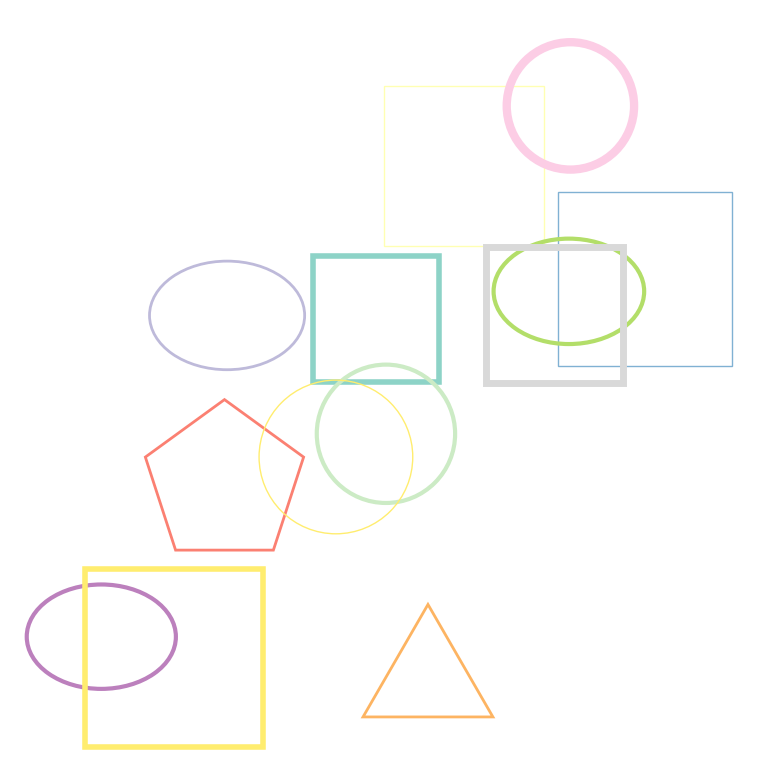[{"shape": "square", "thickness": 2, "radius": 0.41, "center": [0.488, 0.586]}, {"shape": "square", "thickness": 0.5, "radius": 0.52, "center": [0.602, 0.784]}, {"shape": "oval", "thickness": 1, "radius": 0.5, "center": [0.295, 0.59]}, {"shape": "pentagon", "thickness": 1, "radius": 0.54, "center": [0.292, 0.373]}, {"shape": "square", "thickness": 0.5, "radius": 0.56, "center": [0.837, 0.638]}, {"shape": "triangle", "thickness": 1, "radius": 0.49, "center": [0.556, 0.118]}, {"shape": "oval", "thickness": 1.5, "radius": 0.49, "center": [0.739, 0.622]}, {"shape": "circle", "thickness": 3, "radius": 0.41, "center": [0.741, 0.862]}, {"shape": "square", "thickness": 2.5, "radius": 0.44, "center": [0.72, 0.591]}, {"shape": "oval", "thickness": 1.5, "radius": 0.48, "center": [0.132, 0.173]}, {"shape": "circle", "thickness": 1.5, "radius": 0.45, "center": [0.501, 0.437]}, {"shape": "square", "thickness": 2, "radius": 0.58, "center": [0.226, 0.145]}, {"shape": "circle", "thickness": 0.5, "radius": 0.5, "center": [0.436, 0.407]}]